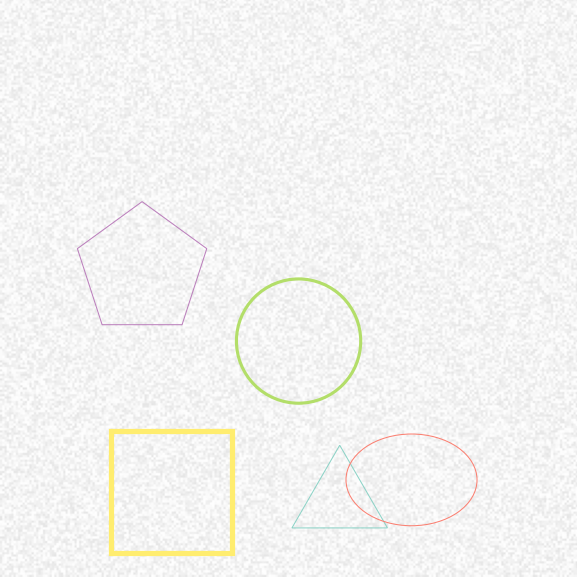[{"shape": "triangle", "thickness": 0.5, "radius": 0.48, "center": [0.588, 0.133]}, {"shape": "oval", "thickness": 0.5, "radius": 0.57, "center": [0.713, 0.168]}, {"shape": "circle", "thickness": 1.5, "radius": 0.54, "center": [0.517, 0.409]}, {"shape": "pentagon", "thickness": 0.5, "radius": 0.59, "center": [0.246, 0.532]}, {"shape": "square", "thickness": 2.5, "radius": 0.53, "center": [0.297, 0.147]}]